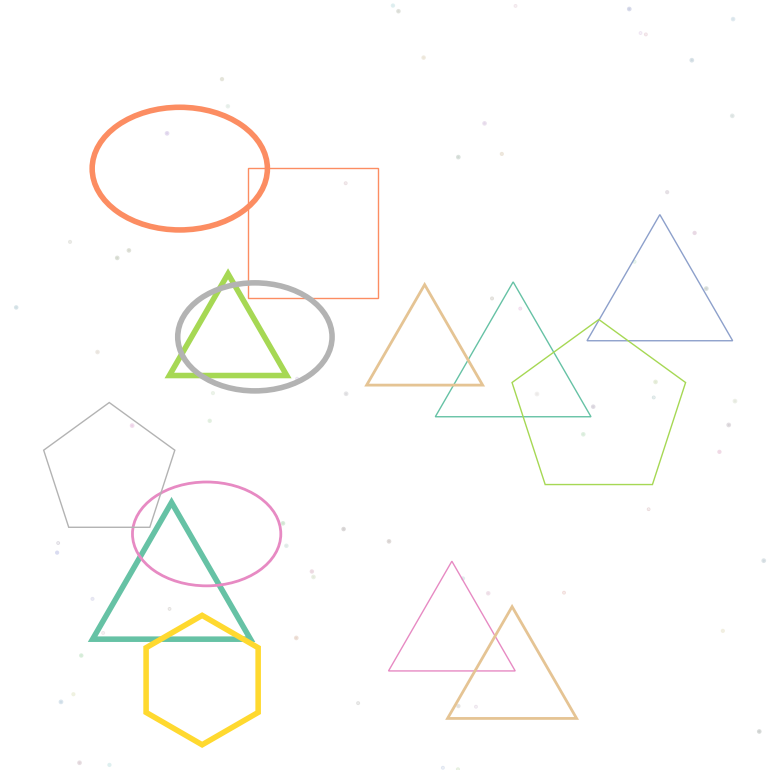[{"shape": "triangle", "thickness": 2, "radius": 0.59, "center": [0.223, 0.229]}, {"shape": "triangle", "thickness": 0.5, "radius": 0.58, "center": [0.666, 0.517]}, {"shape": "oval", "thickness": 2, "radius": 0.57, "center": [0.233, 0.781]}, {"shape": "square", "thickness": 0.5, "radius": 0.42, "center": [0.406, 0.697]}, {"shape": "triangle", "thickness": 0.5, "radius": 0.55, "center": [0.857, 0.612]}, {"shape": "triangle", "thickness": 0.5, "radius": 0.47, "center": [0.587, 0.176]}, {"shape": "oval", "thickness": 1, "radius": 0.48, "center": [0.268, 0.307]}, {"shape": "pentagon", "thickness": 0.5, "radius": 0.59, "center": [0.778, 0.467]}, {"shape": "triangle", "thickness": 2, "radius": 0.44, "center": [0.296, 0.556]}, {"shape": "hexagon", "thickness": 2, "radius": 0.42, "center": [0.263, 0.117]}, {"shape": "triangle", "thickness": 1, "radius": 0.48, "center": [0.665, 0.115]}, {"shape": "triangle", "thickness": 1, "radius": 0.43, "center": [0.551, 0.543]}, {"shape": "oval", "thickness": 2, "radius": 0.5, "center": [0.331, 0.563]}, {"shape": "pentagon", "thickness": 0.5, "radius": 0.45, "center": [0.142, 0.388]}]